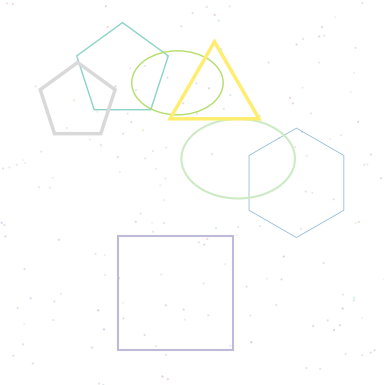[{"shape": "pentagon", "thickness": 1, "radius": 0.63, "center": [0.318, 0.816]}, {"shape": "square", "thickness": 1.5, "radius": 0.74, "center": [0.457, 0.239]}, {"shape": "hexagon", "thickness": 0.5, "radius": 0.71, "center": [0.77, 0.525]}, {"shape": "oval", "thickness": 1, "radius": 0.59, "center": [0.461, 0.785]}, {"shape": "pentagon", "thickness": 2.5, "radius": 0.51, "center": [0.202, 0.735]}, {"shape": "oval", "thickness": 1.5, "radius": 0.74, "center": [0.619, 0.588]}, {"shape": "triangle", "thickness": 2.5, "radius": 0.67, "center": [0.557, 0.758]}]